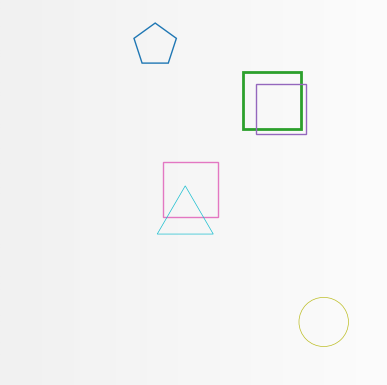[{"shape": "pentagon", "thickness": 1, "radius": 0.29, "center": [0.4, 0.883]}, {"shape": "square", "thickness": 2, "radius": 0.37, "center": [0.703, 0.739]}, {"shape": "square", "thickness": 1, "radius": 0.32, "center": [0.725, 0.717]}, {"shape": "square", "thickness": 1, "radius": 0.35, "center": [0.492, 0.508]}, {"shape": "circle", "thickness": 0.5, "radius": 0.32, "center": [0.835, 0.164]}, {"shape": "triangle", "thickness": 0.5, "radius": 0.42, "center": [0.478, 0.434]}]